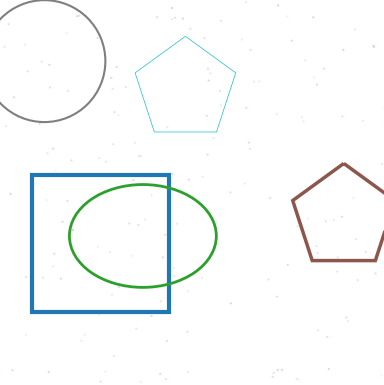[{"shape": "square", "thickness": 3, "radius": 0.89, "center": [0.262, 0.366]}, {"shape": "oval", "thickness": 2, "radius": 0.95, "center": [0.371, 0.387]}, {"shape": "pentagon", "thickness": 2.5, "radius": 0.7, "center": [0.893, 0.436]}, {"shape": "circle", "thickness": 1.5, "radius": 0.79, "center": [0.115, 0.841]}, {"shape": "pentagon", "thickness": 0.5, "radius": 0.69, "center": [0.482, 0.768]}]